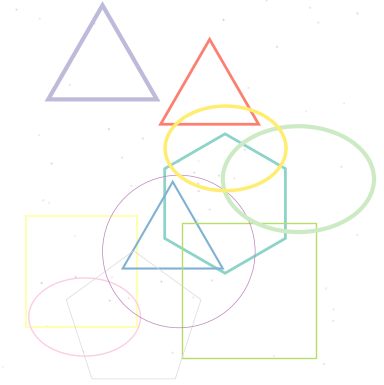[{"shape": "hexagon", "thickness": 2, "radius": 0.9, "center": [0.585, 0.471]}, {"shape": "square", "thickness": 1.5, "radius": 0.72, "center": [0.213, 0.294]}, {"shape": "triangle", "thickness": 3, "radius": 0.81, "center": [0.266, 0.823]}, {"shape": "triangle", "thickness": 2, "radius": 0.74, "center": [0.544, 0.751]}, {"shape": "triangle", "thickness": 1.5, "radius": 0.75, "center": [0.449, 0.378]}, {"shape": "square", "thickness": 1, "radius": 0.88, "center": [0.647, 0.245]}, {"shape": "oval", "thickness": 1, "radius": 0.73, "center": [0.22, 0.177]}, {"shape": "pentagon", "thickness": 0.5, "radius": 0.92, "center": [0.347, 0.165]}, {"shape": "circle", "thickness": 0.5, "radius": 0.99, "center": [0.465, 0.347]}, {"shape": "oval", "thickness": 3, "radius": 0.98, "center": [0.775, 0.535]}, {"shape": "oval", "thickness": 2.5, "radius": 0.79, "center": [0.586, 0.615]}]